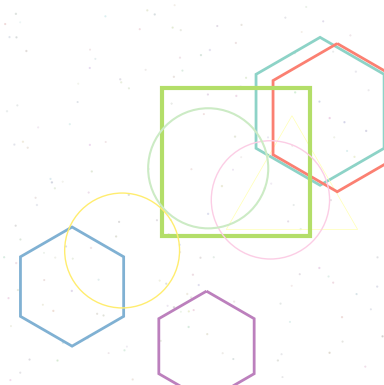[{"shape": "hexagon", "thickness": 2, "radius": 0.96, "center": [0.831, 0.711]}, {"shape": "triangle", "thickness": 0.5, "radius": 0.99, "center": [0.758, 0.502]}, {"shape": "hexagon", "thickness": 2, "radius": 0.96, "center": [0.876, 0.694]}, {"shape": "hexagon", "thickness": 2, "radius": 0.77, "center": [0.187, 0.256]}, {"shape": "square", "thickness": 3, "radius": 0.96, "center": [0.612, 0.579]}, {"shape": "circle", "thickness": 1, "radius": 0.77, "center": [0.702, 0.481]}, {"shape": "hexagon", "thickness": 2, "radius": 0.71, "center": [0.536, 0.101]}, {"shape": "circle", "thickness": 1.5, "radius": 0.78, "center": [0.541, 0.563]}, {"shape": "circle", "thickness": 1, "radius": 0.75, "center": [0.317, 0.349]}]